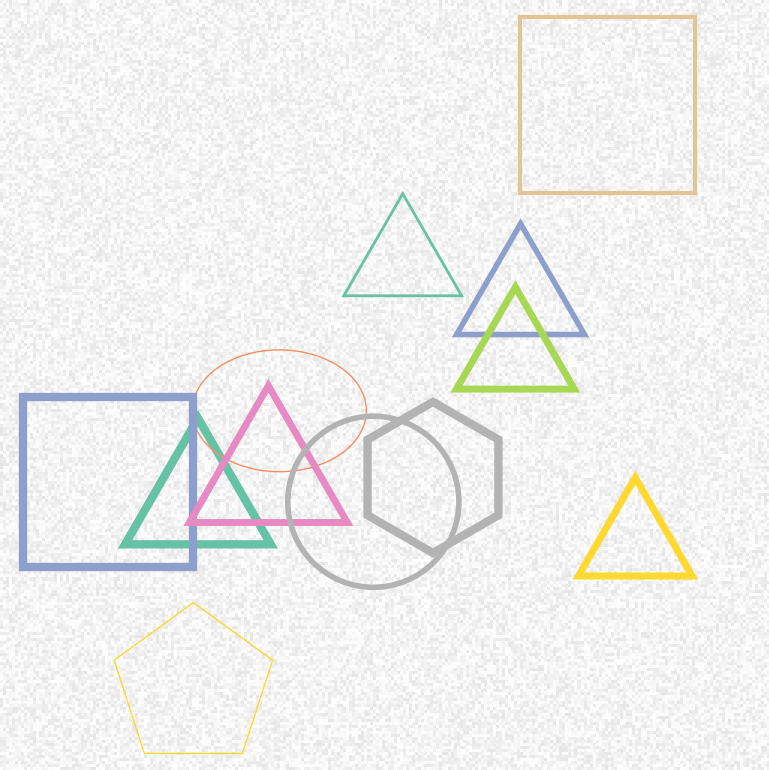[{"shape": "triangle", "thickness": 1, "radius": 0.44, "center": [0.523, 0.66]}, {"shape": "triangle", "thickness": 3, "radius": 0.55, "center": [0.257, 0.348]}, {"shape": "oval", "thickness": 0.5, "radius": 0.57, "center": [0.363, 0.466]}, {"shape": "triangle", "thickness": 2, "radius": 0.48, "center": [0.676, 0.614]}, {"shape": "square", "thickness": 3, "radius": 0.55, "center": [0.141, 0.374]}, {"shape": "triangle", "thickness": 2.5, "radius": 0.59, "center": [0.349, 0.381]}, {"shape": "triangle", "thickness": 2.5, "radius": 0.44, "center": [0.669, 0.539]}, {"shape": "pentagon", "thickness": 0.5, "radius": 0.54, "center": [0.251, 0.109]}, {"shape": "triangle", "thickness": 2.5, "radius": 0.43, "center": [0.825, 0.295]}, {"shape": "square", "thickness": 1.5, "radius": 0.57, "center": [0.789, 0.864]}, {"shape": "hexagon", "thickness": 3, "radius": 0.49, "center": [0.562, 0.38]}, {"shape": "circle", "thickness": 2, "radius": 0.56, "center": [0.485, 0.348]}]